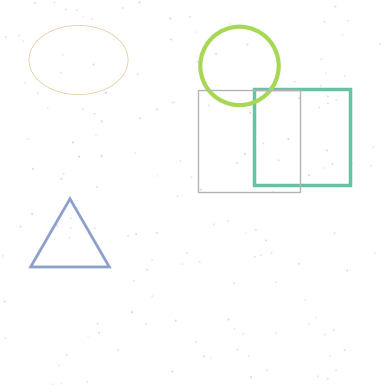[{"shape": "square", "thickness": 2.5, "radius": 0.62, "center": [0.784, 0.644]}, {"shape": "triangle", "thickness": 2, "radius": 0.59, "center": [0.182, 0.366]}, {"shape": "circle", "thickness": 3, "radius": 0.51, "center": [0.622, 0.829]}, {"shape": "oval", "thickness": 0.5, "radius": 0.64, "center": [0.204, 0.844]}, {"shape": "square", "thickness": 1, "radius": 0.66, "center": [0.647, 0.634]}]